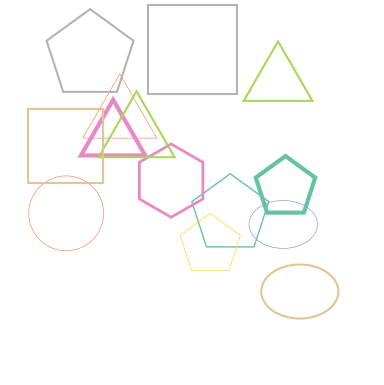[{"shape": "pentagon", "thickness": 3, "radius": 0.41, "center": [0.742, 0.513]}, {"shape": "pentagon", "thickness": 1, "radius": 0.53, "center": [0.598, 0.444]}, {"shape": "circle", "thickness": 0.5, "radius": 0.49, "center": [0.172, 0.446]}, {"shape": "triangle", "thickness": 0.5, "radius": 0.56, "center": [0.311, 0.697]}, {"shape": "oval", "thickness": 0.5, "radius": 0.44, "center": [0.736, 0.417]}, {"shape": "hexagon", "thickness": 2, "radius": 0.48, "center": [0.444, 0.531]}, {"shape": "triangle", "thickness": 3, "radius": 0.48, "center": [0.294, 0.644]}, {"shape": "triangle", "thickness": 1.5, "radius": 0.57, "center": [0.355, 0.649]}, {"shape": "triangle", "thickness": 1.5, "radius": 0.52, "center": [0.722, 0.789]}, {"shape": "pentagon", "thickness": 0.5, "radius": 0.41, "center": [0.546, 0.363]}, {"shape": "oval", "thickness": 1.5, "radius": 0.5, "center": [0.779, 0.243]}, {"shape": "square", "thickness": 1.5, "radius": 0.48, "center": [0.17, 0.621]}, {"shape": "pentagon", "thickness": 1.5, "radius": 0.59, "center": [0.234, 0.857]}, {"shape": "square", "thickness": 1.5, "radius": 0.58, "center": [0.5, 0.872]}]